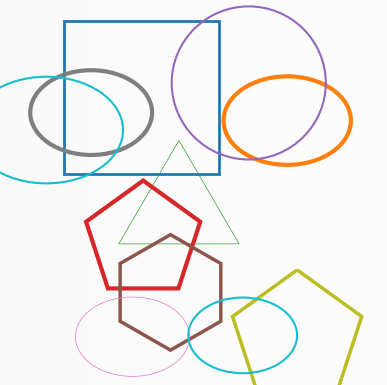[{"shape": "square", "thickness": 2, "radius": 1.0, "center": [0.366, 0.747]}, {"shape": "oval", "thickness": 3, "radius": 0.82, "center": [0.741, 0.687]}, {"shape": "triangle", "thickness": 0.5, "radius": 0.9, "center": [0.462, 0.456]}, {"shape": "pentagon", "thickness": 3, "radius": 0.77, "center": [0.369, 0.376]}, {"shape": "circle", "thickness": 1.5, "radius": 0.99, "center": [0.642, 0.785]}, {"shape": "hexagon", "thickness": 2.5, "radius": 0.75, "center": [0.44, 0.241]}, {"shape": "oval", "thickness": 0.5, "radius": 0.74, "center": [0.342, 0.125]}, {"shape": "oval", "thickness": 3, "radius": 0.79, "center": [0.235, 0.708]}, {"shape": "pentagon", "thickness": 2.5, "radius": 0.88, "center": [0.767, 0.124]}, {"shape": "oval", "thickness": 1.5, "radius": 0.7, "center": [0.626, 0.129]}, {"shape": "oval", "thickness": 1.5, "radius": 0.99, "center": [0.12, 0.662]}]